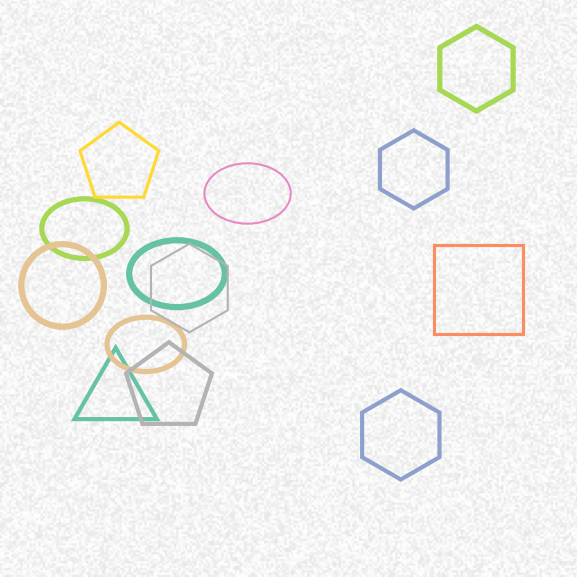[{"shape": "triangle", "thickness": 2, "radius": 0.41, "center": [0.2, 0.315]}, {"shape": "oval", "thickness": 3, "radius": 0.41, "center": [0.306, 0.525]}, {"shape": "square", "thickness": 1.5, "radius": 0.39, "center": [0.829, 0.497]}, {"shape": "hexagon", "thickness": 2, "radius": 0.34, "center": [0.716, 0.706]}, {"shape": "hexagon", "thickness": 2, "radius": 0.39, "center": [0.694, 0.246]}, {"shape": "oval", "thickness": 1, "radius": 0.37, "center": [0.429, 0.664]}, {"shape": "hexagon", "thickness": 2.5, "radius": 0.37, "center": [0.825, 0.88]}, {"shape": "oval", "thickness": 2.5, "radius": 0.37, "center": [0.146, 0.603]}, {"shape": "pentagon", "thickness": 1.5, "radius": 0.36, "center": [0.207, 0.716]}, {"shape": "oval", "thickness": 2.5, "radius": 0.34, "center": [0.253, 0.403]}, {"shape": "circle", "thickness": 3, "radius": 0.36, "center": [0.108, 0.505]}, {"shape": "pentagon", "thickness": 2, "radius": 0.39, "center": [0.293, 0.328]}, {"shape": "hexagon", "thickness": 1, "radius": 0.38, "center": [0.328, 0.5]}]